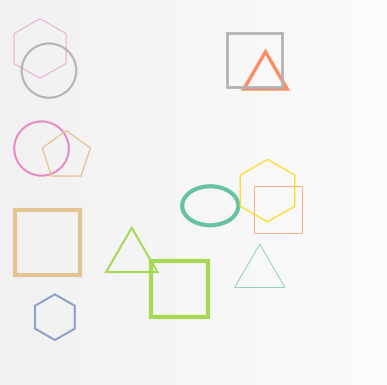[{"shape": "triangle", "thickness": 0.5, "radius": 0.37, "center": [0.67, 0.291]}, {"shape": "oval", "thickness": 3, "radius": 0.36, "center": [0.543, 0.466]}, {"shape": "triangle", "thickness": 2.5, "radius": 0.32, "center": [0.685, 0.801]}, {"shape": "square", "thickness": 0.5, "radius": 0.31, "center": [0.717, 0.456]}, {"shape": "hexagon", "thickness": 1.5, "radius": 0.3, "center": [0.142, 0.176]}, {"shape": "circle", "thickness": 1.5, "radius": 0.35, "center": [0.107, 0.614]}, {"shape": "hexagon", "thickness": 0.5, "radius": 0.39, "center": [0.103, 0.874]}, {"shape": "triangle", "thickness": 1.5, "radius": 0.38, "center": [0.34, 0.332]}, {"shape": "square", "thickness": 3, "radius": 0.37, "center": [0.463, 0.249]}, {"shape": "hexagon", "thickness": 1, "radius": 0.41, "center": [0.69, 0.505]}, {"shape": "square", "thickness": 3, "radius": 0.42, "center": [0.122, 0.37]}, {"shape": "pentagon", "thickness": 1, "radius": 0.33, "center": [0.171, 0.595]}, {"shape": "square", "thickness": 2, "radius": 0.35, "center": [0.657, 0.844]}, {"shape": "circle", "thickness": 1.5, "radius": 0.35, "center": [0.126, 0.817]}]